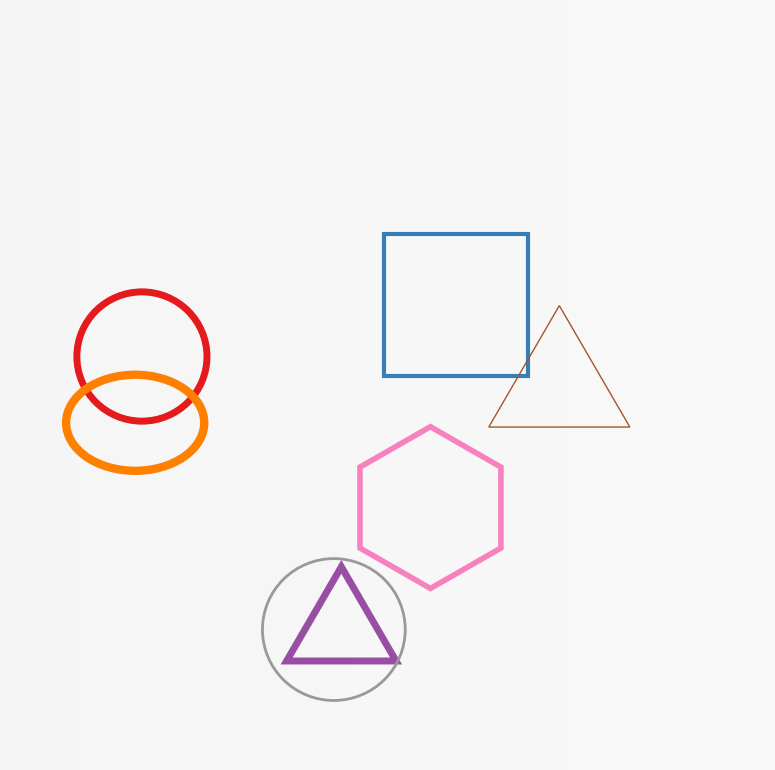[{"shape": "circle", "thickness": 2.5, "radius": 0.42, "center": [0.183, 0.537]}, {"shape": "square", "thickness": 1.5, "radius": 0.46, "center": [0.588, 0.604]}, {"shape": "triangle", "thickness": 2.5, "radius": 0.41, "center": [0.44, 0.182]}, {"shape": "oval", "thickness": 3, "radius": 0.45, "center": [0.174, 0.451]}, {"shape": "triangle", "thickness": 0.5, "radius": 0.53, "center": [0.722, 0.498]}, {"shape": "hexagon", "thickness": 2, "radius": 0.53, "center": [0.555, 0.341]}, {"shape": "circle", "thickness": 1, "radius": 0.46, "center": [0.431, 0.182]}]